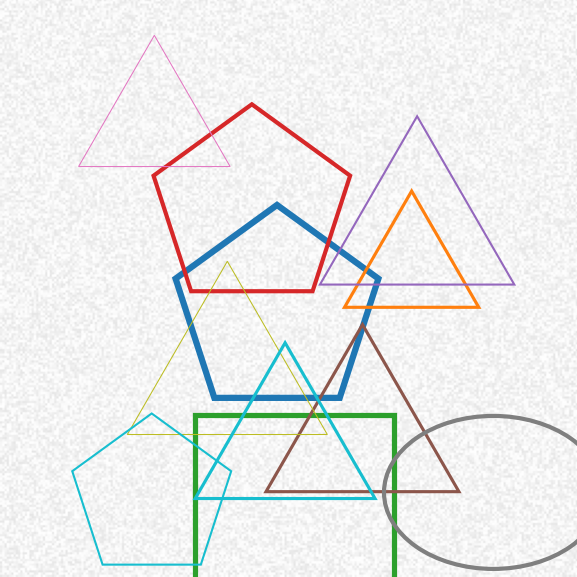[{"shape": "pentagon", "thickness": 3, "radius": 0.92, "center": [0.48, 0.46]}, {"shape": "triangle", "thickness": 1.5, "radius": 0.67, "center": [0.713, 0.534]}, {"shape": "square", "thickness": 2.5, "radius": 0.86, "center": [0.51, 0.108]}, {"shape": "pentagon", "thickness": 2, "radius": 0.89, "center": [0.436, 0.64]}, {"shape": "triangle", "thickness": 1, "radius": 0.97, "center": [0.722, 0.604]}, {"shape": "triangle", "thickness": 1.5, "radius": 0.96, "center": [0.628, 0.244]}, {"shape": "triangle", "thickness": 0.5, "radius": 0.76, "center": [0.267, 0.786]}, {"shape": "oval", "thickness": 2, "radius": 0.95, "center": [0.854, 0.146]}, {"shape": "triangle", "thickness": 0.5, "radius": 1.0, "center": [0.394, 0.347]}, {"shape": "triangle", "thickness": 1.5, "radius": 0.9, "center": [0.494, 0.226]}, {"shape": "pentagon", "thickness": 1, "radius": 0.72, "center": [0.263, 0.138]}]